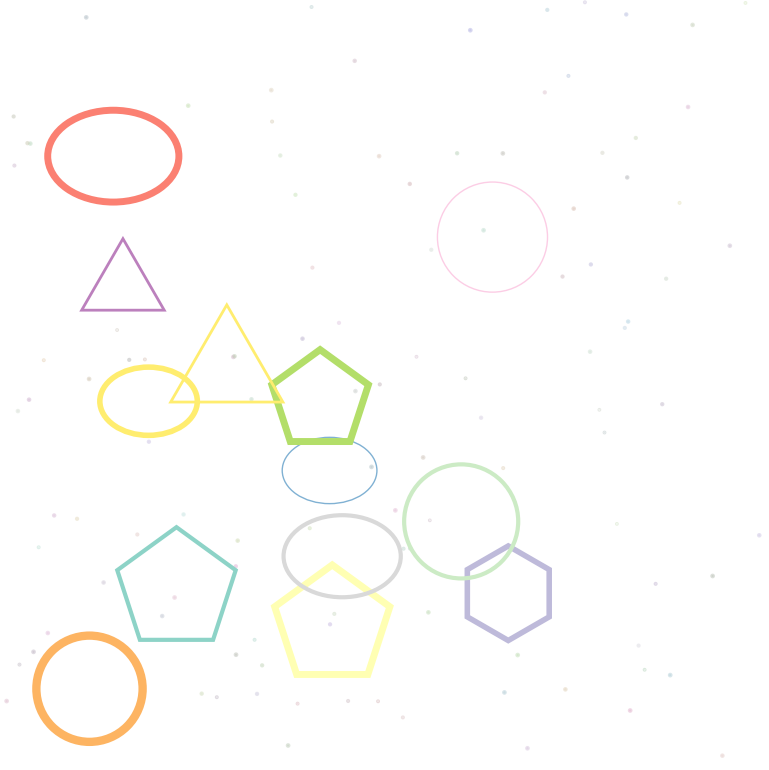[{"shape": "pentagon", "thickness": 1.5, "radius": 0.4, "center": [0.229, 0.234]}, {"shape": "pentagon", "thickness": 2.5, "radius": 0.39, "center": [0.432, 0.188]}, {"shape": "hexagon", "thickness": 2, "radius": 0.31, "center": [0.66, 0.23]}, {"shape": "oval", "thickness": 2.5, "radius": 0.43, "center": [0.147, 0.797]}, {"shape": "oval", "thickness": 0.5, "radius": 0.31, "center": [0.428, 0.389]}, {"shape": "circle", "thickness": 3, "radius": 0.34, "center": [0.116, 0.106]}, {"shape": "pentagon", "thickness": 2.5, "radius": 0.33, "center": [0.416, 0.48]}, {"shape": "circle", "thickness": 0.5, "radius": 0.36, "center": [0.64, 0.692]}, {"shape": "oval", "thickness": 1.5, "radius": 0.38, "center": [0.444, 0.278]}, {"shape": "triangle", "thickness": 1, "radius": 0.31, "center": [0.16, 0.628]}, {"shape": "circle", "thickness": 1.5, "radius": 0.37, "center": [0.599, 0.323]}, {"shape": "oval", "thickness": 2, "radius": 0.32, "center": [0.193, 0.479]}, {"shape": "triangle", "thickness": 1, "radius": 0.42, "center": [0.295, 0.52]}]